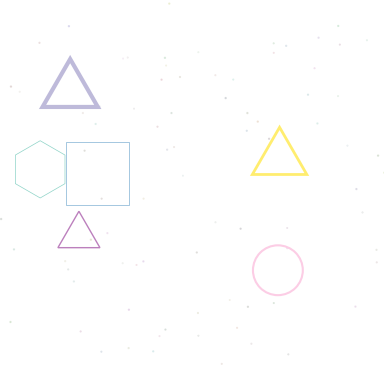[{"shape": "hexagon", "thickness": 0.5, "radius": 0.37, "center": [0.104, 0.56]}, {"shape": "triangle", "thickness": 3, "radius": 0.41, "center": [0.182, 0.764]}, {"shape": "square", "thickness": 0.5, "radius": 0.41, "center": [0.252, 0.55]}, {"shape": "circle", "thickness": 1.5, "radius": 0.32, "center": [0.722, 0.298]}, {"shape": "triangle", "thickness": 1, "radius": 0.31, "center": [0.205, 0.388]}, {"shape": "triangle", "thickness": 2, "radius": 0.41, "center": [0.726, 0.588]}]